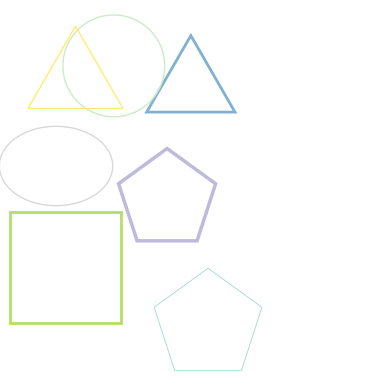[{"shape": "pentagon", "thickness": 0.5, "radius": 0.74, "center": [0.54, 0.156]}, {"shape": "pentagon", "thickness": 2.5, "radius": 0.66, "center": [0.434, 0.482]}, {"shape": "triangle", "thickness": 2, "radius": 0.66, "center": [0.496, 0.775]}, {"shape": "square", "thickness": 2, "radius": 0.72, "center": [0.171, 0.306]}, {"shape": "oval", "thickness": 1, "radius": 0.74, "center": [0.146, 0.569]}, {"shape": "circle", "thickness": 1, "radius": 0.66, "center": [0.296, 0.829]}, {"shape": "triangle", "thickness": 1, "radius": 0.71, "center": [0.196, 0.79]}]